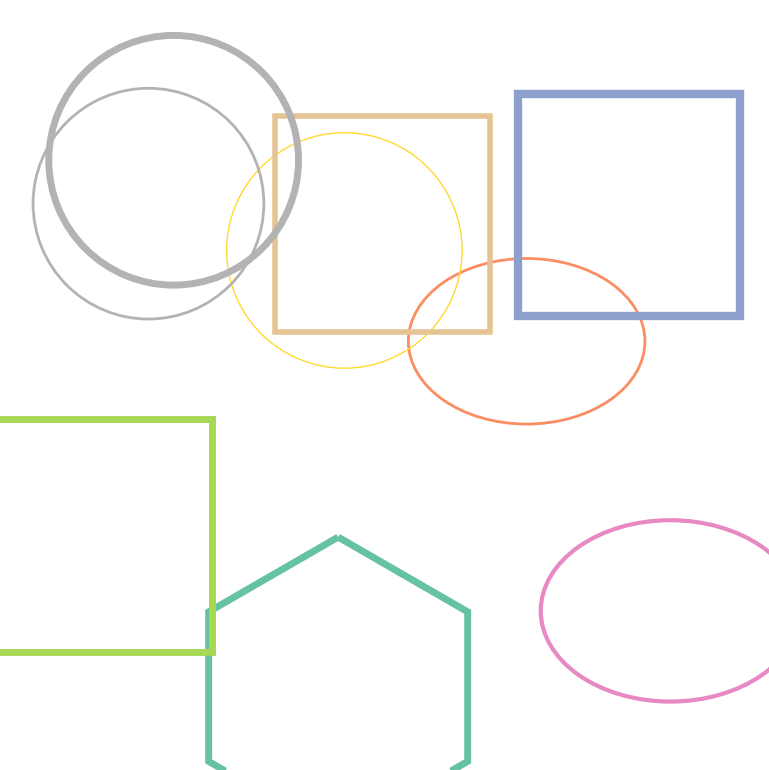[{"shape": "hexagon", "thickness": 2.5, "radius": 0.97, "center": [0.439, 0.108]}, {"shape": "oval", "thickness": 1, "radius": 0.77, "center": [0.684, 0.557]}, {"shape": "square", "thickness": 3, "radius": 0.72, "center": [0.816, 0.734]}, {"shape": "oval", "thickness": 1.5, "radius": 0.84, "center": [0.871, 0.207]}, {"shape": "square", "thickness": 2.5, "radius": 0.76, "center": [0.124, 0.305]}, {"shape": "circle", "thickness": 0.5, "radius": 0.76, "center": [0.447, 0.675]}, {"shape": "square", "thickness": 2, "radius": 0.7, "center": [0.497, 0.709]}, {"shape": "circle", "thickness": 1, "radius": 0.75, "center": [0.193, 0.736]}, {"shape": "circle", "thickness": 2.5, "radius": 0.81, "center": [0.225, 0.792]}]